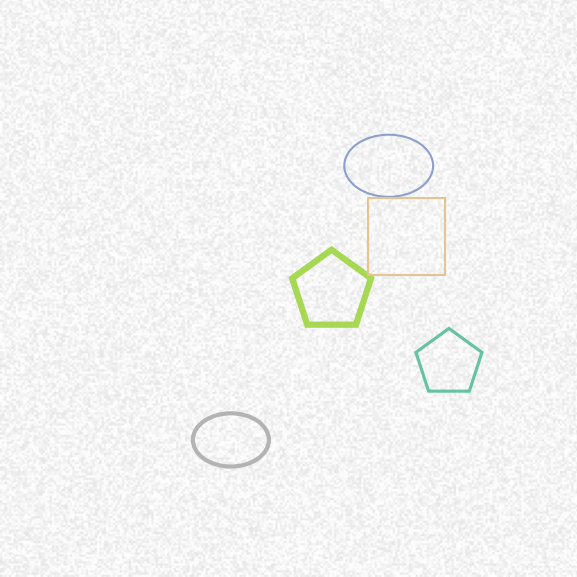[{"shape": "pentagon", "thickness": 1.5, "radius": 0.3, "center": [0.777, 0.37]}, {"shape": "oval", "thickness": 1, "radius": 0.38, "center": [0.673, 0.712]}, {"shape": "pentagon", "thickness": 3, "radius": 0.36, "center": [0.574, 0.495]}, {"shape": "square", "thickness": 1, "radius": 0.33, "center": [0.705, 0.59]}, {"shape": "oval", "thickness": 2, "radius": 0.33, "center": [0.4, 0.237]}]